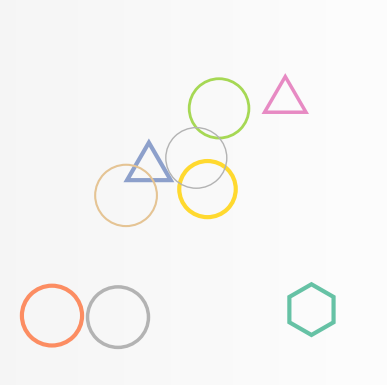[{"shape": "hexagon", "thickness": 3, "radius": 0.33, "center": [0.804, 0.196]}, {"shape": "circle", "thickness": 3, "radius": 0.39, "center": [0.134, 0.18]}, {"shape": "triangle", "thickness": 3, "radius": 0.33, "center": [0.384, 0.565]}, {"shape": "triangle", "thickness": 2.5, "radius": 0.31, "center": [0.736, 0.739]}, {"shape": "circle", "thickness": 2, "radius": 0.39, "center": [0.565, 0.718]}, {"shape": "circle", "thickness": 3, "radius": 0.36, "center": [0.535, 0.509]}, {"shape": "circle", "thickness": 1.5, "radius": 0.4, "center": [0.325, 0.492]}, {"shape": "circle", "thickness": 1, "radius": 0.39, "center": [0.507, 0.59]}, {"shape": "circle", "thickness": 2.5, "radius": 0.39, "center": [0.305, 0.176]}]